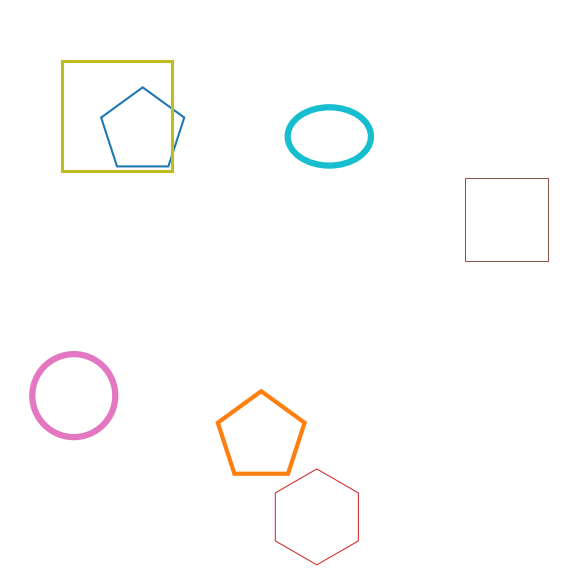[{"shape": "pentagon", "thickness": 1, "radius": 0.38, "center": [0.247, 0.772]}, {"shape": "pentagon", "thickness": 2, "radius": 0.39, "center": [0.452, 0.243]}, {"shape": "hexagon", "thickness": 0.5, "radius": 0.42, "center": [0.549, 0.104]}, {"shape": "square", "thickness": 0.5, "radius": 0.36, "center": [0.877, 0.619]}, {"shape": "circle", "thickness": 3, "radius": 0.36, "center": [0.128, 0.314]}, {"shape": "square", "thickness": 1.5, "radius": 0.48, "center": [0.202, 0.798]}, {"shape": "oval", "thickness": 3, "radius": 0.36, "center": [0.57, 0.763]}]